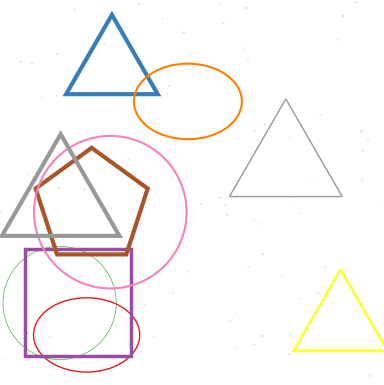[{"shape": "oval", "thickness": 1, "radius": 0.69, "center": [0.225, 0.13]}, {"shape": "triangle", "thickness": 3, "radius": 0.69, "center": [0.291, 0.824]}, {"shape": "circle", "thickness": 0.5, "radius": 0.74, "center": [0.155, 0.213]}, {"shape": "square", "thickness": 2.5, "radius": 0.69, "center": [0.203, 0.214]}, {"shape": "oval", "thickness": 1.5, "radius": 0.7, "center": [0.488, 0.736]}, {"shape": "triangle", "thickness": 2, "radius": 0.7, "center": [0.885, 0.159]}, {"shape": "pentagon", "thickness": 3, "radius": 0.77, "center": [0.238, 0.463]}, {"shape": "circle", "thickness": 1.5, "radius": 0.99, "center": [0.287, 0.449]}, {"shape": "triangle", "thickness": 3, "radius": 0.88, "center": [0.158, 0.475]}, {"shape": "triangle", "thickness": 1, "radius": 0.84, "center": [0.742, 0.574]}]